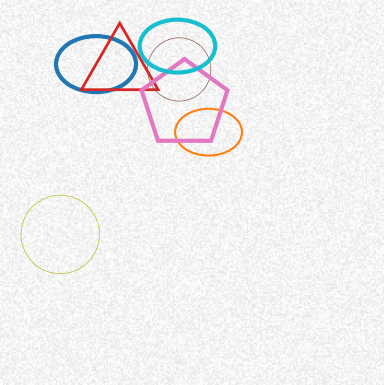[{"shape": "oval", "thickness": 3, "radius": 0.52, "center": [0.249, 0.833]}, {"shape": "oval", "thickness": 1.5, "radius": 0.43, "center": [0.542, 0.657]}, {"shape": "triangle", "thickness": 2, "radius": 0.58, "center": [0.311, 0.825]}, {"shape": "circle", "thickness": 0.5, "radius": 0.41, "center": [0.465, 0.82]}, {"shape": "pentagon", "thickness": 3, "radius": 0.59, "center": [0.479, 0.729]}, {"shape": "circle", "thickness": 0.5, "radius": 0.51, "center": [0.156, 0.391]}, {"shape": "oval", "thickness": 3, "radius": 0.49, "center": [0.461, 0.88]}]